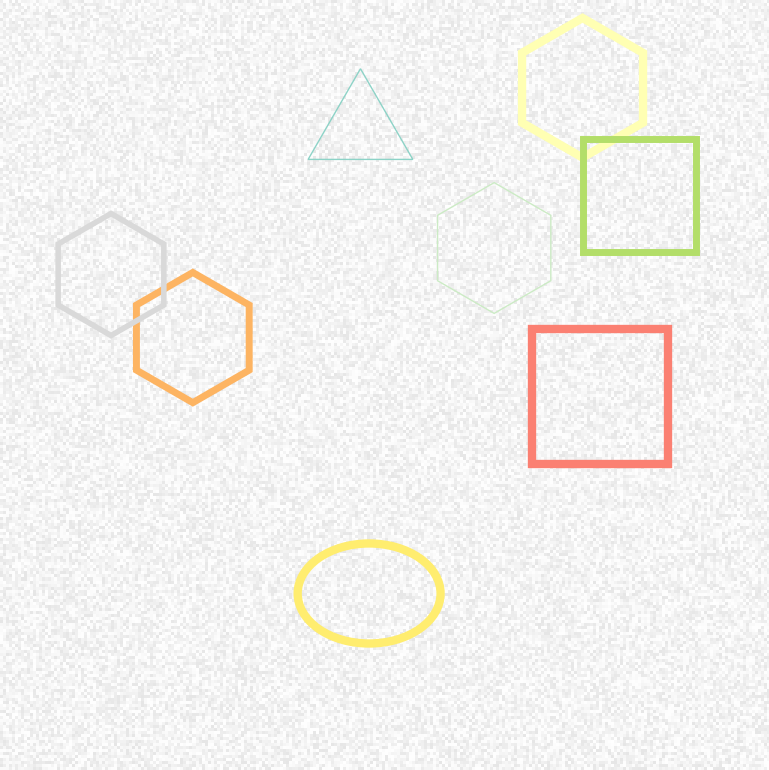[{"shape": "triangle", "thickness": 0.5, "radius": 0.39, "center": [0.468, 0.832]}, {"shape": "hexagon", "thickness": 3, "radius": 0.45, "center": [0.757, 0.886]}, {"shape": "square", "thickness": 3, "radius": 0.44, "center": [0.779, 0.485]}, {"shape": "hexagon", "thickness": 2.5, "radius": 0.42, "center": [0.25, 0.562]}, {"shape": "square", "thickness": 2.5, "radius": 0.37, "center": [0.83, 0.746]}, {"shape": "hexagon", "thickness": 2, "radius": 0.4, "center": [0.144, 0.643]}, {"shape": "hexagon", "thickness": 0.5, "radius": 0.42, "center": [0.642, 0.678]}, {"shape": "oval", "thickness": 3, "radius": 0.46, "center": [0.479, 0.229]}]